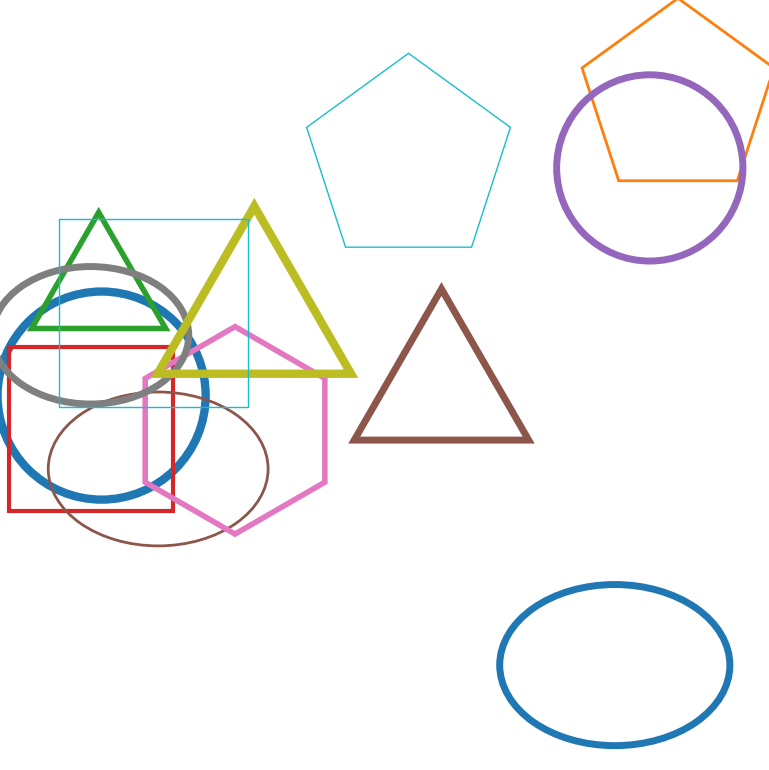[{"shape": "oval", "thickness": 2.5, "radius": 0.75, "center": [0.798, 0.136]}, {"shape": "circle", "thickness": 3, "radius": 0.68, "center": [0.132, 0.486]}, {"shape": "pentagon", "thickness": 1, "radius": 0.66, "center": [0.881, 0.871]}, {"shape": "triangle", "thickness": 2, "radius": 0.5, "center": [0.128, 0.624]}, {"shape": "square", "thickness": 1.5, "radius": 0.53, "center": [0.118, 0.443]}, {"shape": "circle", "thickness": 2.5, "radius": 0.6, "center": [0.844, 0.782]}, {"shape": "triangle", "thickness": 2.5, "radius": 0.65, "center": [0.573, 0.494]}, {"shape": "oval", "thickness": 1, "radius": 0.71, "center": [0.205, 0.391]}, {"shape": "hexagon", "thickness": 2, "radius": 0.67, "center": [0.305, 0.441]}, {"shape": "oval", "thickness": 2.5, "radius": 0.64, "center": [0.118, 0.565]}, {"shape": "triangle", "thickness": 3, "radius": 0.73, "center": [0.33, 0.587]}, {"shape": "square", "thickness": 0.5, "radius": 0.61, "center": [0.199, 0.593]}, {"shape": "pentagon", "thickness": 0.5, "radius": 0.7, "center": [0.531, 0.792]}]